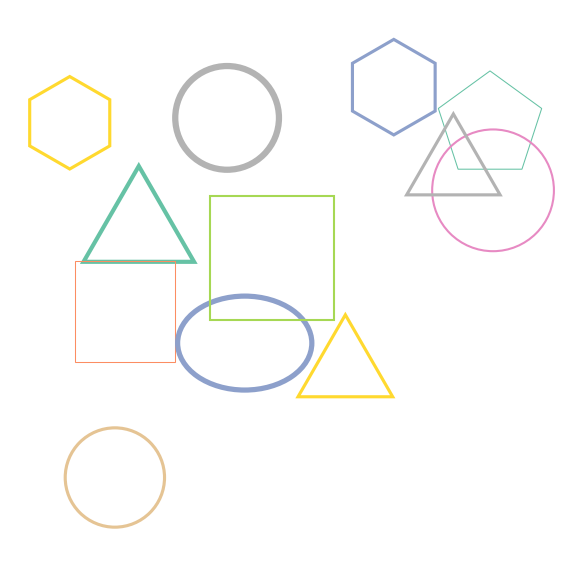[{"shape": "triangle", "thickness": 2, "radius": 0.55, "center": [0.24, 0.601]}, {"shape": "pentagon", "thickness": 0.5, "radius": 0.47, "center": [0.849, 0.782]}, {"shape": "square", "thickness": 0.5, "radius": 0.43, "center": [0.217, 0.46]}, {"shape": "oval", "thickness": 2.5, "radius": 0.58, "center": [0.424, 0.405]}, {"shape": "hexagon", "thickness": 1.5, "radius": 0.41, "center": [0.682, 0.848]}, {"shape": "circle", "thickness": 1, "radius": 0.53, "center": [0.854, 0.67]}, {"shape": "square", "thickness": 1, "radius": 0.53, "center": [0.471, 0.552]}, {"shape": "hexagon", "thickness": 1.5, "radius": 0.4, "center": [0.121, 0.787]}, {"shape": "triangle", "thickness": 1.5, "radius": 0.47, "center": [0.598, 0.359]}, {"shape": "circle", "thickness": 1.5, "radius": 0.43, "center": [0.199, 0.172]}, {"shape": "circle", "thickness": 3, "radius": 0.45, "center": [0.393, 0.795]}, {"shape": "triangle", "thickness": 1.5, "radius": 0.47, "center": [0.785, 0.708]}]